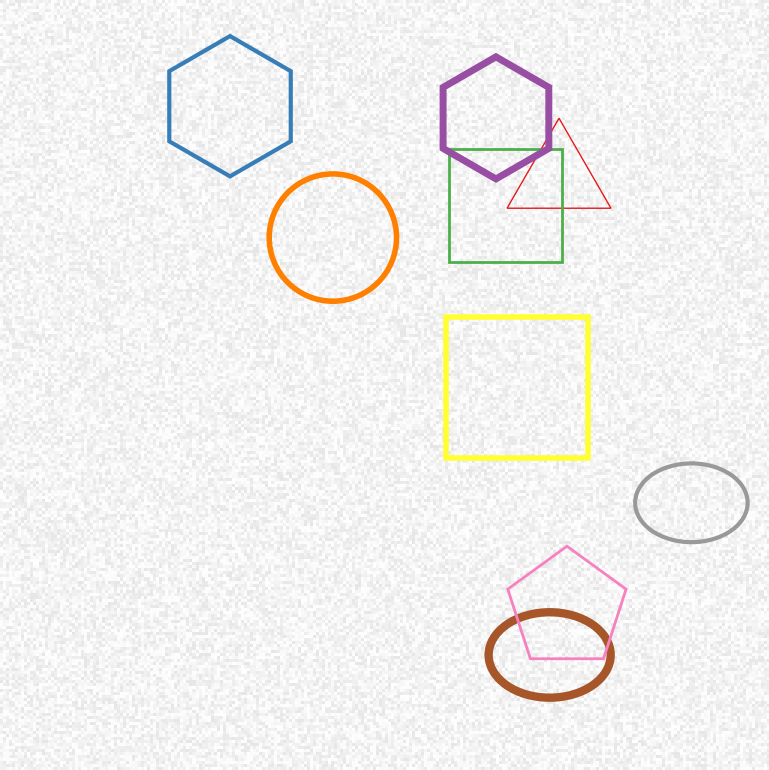[{"shape": "triangle", "thickness": 0.5, "radius": 0.39, "center": [0.726, 0.769]}, {"shape": "hexagon", "thickness": 1.5, "radius": 0.46, "center": [0.299, 0.862]}, {"shape": "square", "thickness": 1, "radius": 0.37, "center": [0.656, 0.733]}, {"shape": "hexagon", "thickness": 2.5, "radius": 0.4, "center": [0.644, 0.847]}, {"shape": "circle", "thickness": 2, "radius": 0.41, "center": [0.432, 0.691]}, {"shape": "square", "thickness": 2, "radius": 0.46, "center": [0.672, 0.497]}, {"shape": "oval", "thickness": 3, "radius": 0.4, "center": [0.714, 0.149]}, {"shape": "pentagon", "thickness": 1, "radius": 0.4, "center": [0.736, 0.21]}, {"shape": "oval", "thickness": 1.5, "radius": 0.37, "center": [0.898, 0.347]}]